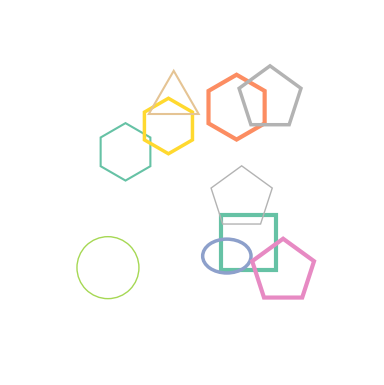[{"shape": "square", "thickness": 3, "radius": 0.36, "center": [0.646, 0.37]}, {"shape": "hexagon", "thickness": 1.5, "radius": 0.37, "center": [0.326, 0.606]}, {"shape": "hexagon", "thickness": 3, "radius": 0.42, "center": [0.614, 0.722]}, {"shape": "oval", "thickness": 2.5, "radius": 0.31, "center": [0.589, 0.335]}, {"shape": "pentagon", "thickness": 3, "radius": 0.42, "center": [0.735, 0.295]}, {"shape": "circle", "thickness": 1, "radius": 0.4, "center": [0.28, 0.305]}, {"shape": "hexagon", "thickness": 2.5, "radius": 0.36, "center": [0.437, 0.673]}, {"shape": "triangle", "thickness": 1.5, "radius": 0.37, "center": [0.451, 0.741]}, {"shape": "pentagon", "thickness": 1, "radius": 0.42, "center": [0.628, 0.486]}, {"shape": "pentagon", "thickness": 2.5, "radius": 0.42, "center": [0.701, 0.744]}]